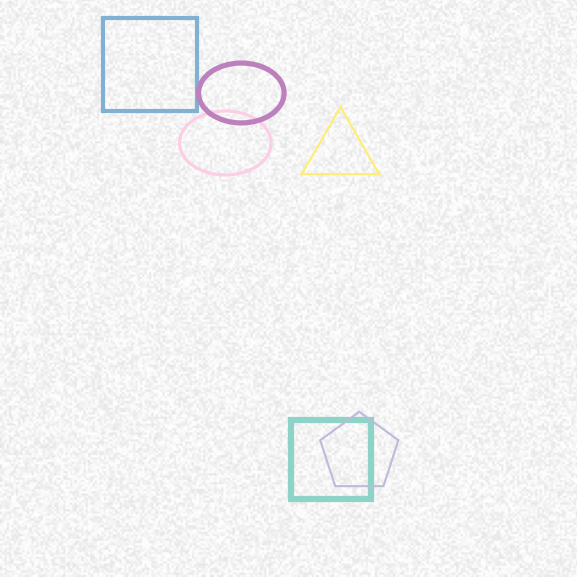[{"shape": "square", "thickness": 3, "radius": 0.35, "center": [0.573, 0.203]}, {"shape": "pentagon", "thickness": 1, "radius": 0.36, "center": [0.622, 0.215]}, {"shape": "square", "thickness": 2, "radius": 0.4, "center": [0.259, 0.887]}, {"shape": "oval", "thickness": 1.5, "radius": 0.4, "center": [0.39, 0.751]}, {"shape": "oval", "thickness": 2.5, "radius": 0.37, "center": [0.418, 0.838]}, {"shape": "triangle", "thickness": 1, "radius": 0.39, "center": [0.59, 0.736]}]